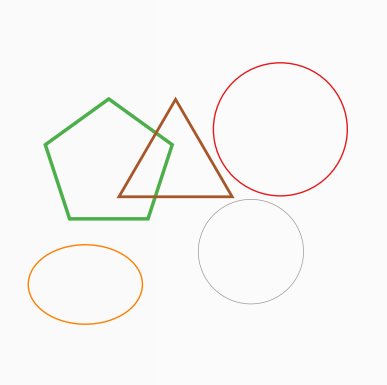[{"shape": "circle", "thickness": 1, "radius": 0.86, "center": [0.723, 0.664]}, {"shape": "pentagon", "thickness": 2.5, "radius": 0.86, "center": [0.281, 0.571]}, {"shape": "oval", "thickness": 1, "radius": 0.74, "center": [0.22, 0.261]}, {"shape": "triangle", "thickness": 2, "radius": 0.84, "center": [0.453, 0.573]}, {"shape": "circle", "thickness": 0.5, "radius": 0.68, "center": [0.648, 0.346]}]